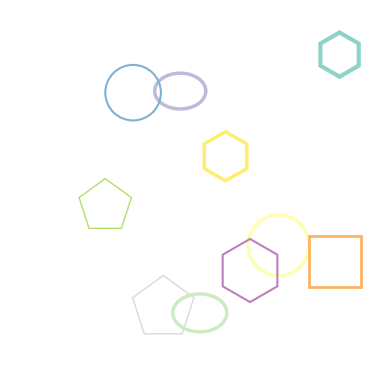[{"shape": "hexagon", "thickness": 3, "radius": 0.29, "center": [0.882, 0.858]}, {"shape": "circle", "thickness": 2.5, "radius": 0.4, "center": [0.724, 0.363]}, {"shape": "oval", "thickness": 2.5, "radius": 0.33, "center": [0.468, 0.763]}, {"shape": "circle", "thickness": 1.5, "radius": 0.36, "center": [0.346, 0.759]}, {"shape": "square", "thickness": 2, "radius": 0.33, "center": [0.87, 0.32]}, {"shape": "pentagon", "thickness": 1, "radius": 0.36, "center": [0.273, 0.465]}, {"shape": "pentagon", "thickness": 1, "radius": 0.42, "center": [0.424, 0.201]}, {"shape": "hexagon", "thickness": 1.5, "radius": 0.41, "center": [0.649, 0.297]}, {"shape": "oval", "thickness": 2.5, "radius": 0.35, "center": [0.519, 0.187]}, {"shape": "hexagon", "thickness": 2.5, "radius": 0.32, "center": [0.586, 0.594]}]